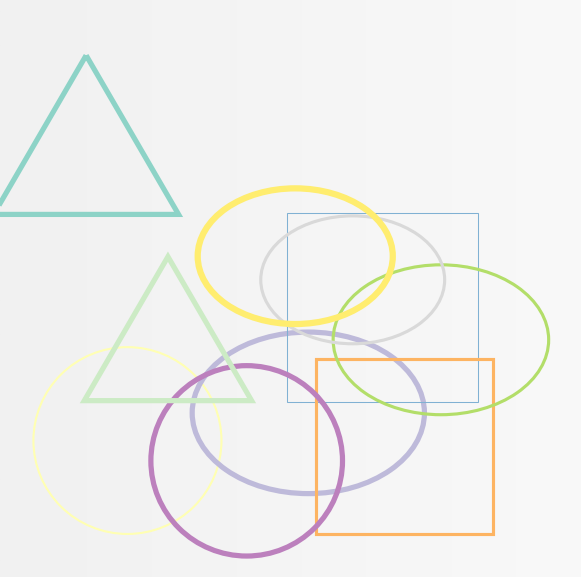[{"shape": "triangle", "thickness": 2.5, "radius": 0.92, "center": [0.148, 0.72]}, {"shape": "circle", "thickness": 1, "radius": 0.81, "center": [0.219, 0.236]}, {"shape": "oval", "thickness": 2.5, "radius": 1.0, "center": [0.53, 0.284]}, {"shape": "square", "thickness": 0.5, "radius": 0.82, "center": [0.658, 0.466]}, {"shape": "square", "thickness": 1.5, "radius": 0.76, "center": [0.696, 0.226]}, {"shape": "oval", "thickness": 1.5, "radius": 0.93, "center": [0.759, 0.411]}, {"shape": "oval", "thickness": 1.5, "radius": 0.79, "center": [0.607, 0.515]}, {"shape": "circle", "thickness": 2.5, "radius": 0.82, "center": [0.424, 0.201]}, {"shape": "triangle", "thickness": 2.5, "radius": 0.83, "center": [0.289, 0.388]}, {"shape": "oval", "thickness": 3, "radius": 0.84, "center": [0.508, 0.556]}]